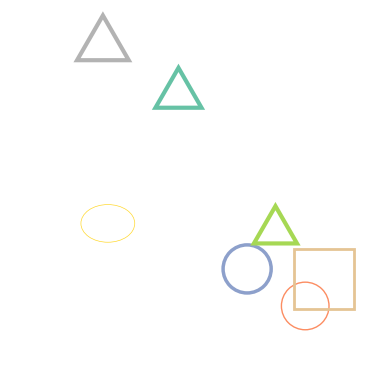[{"shape": "triangle", "thickness": 3, "radius": 0.35, "center": [0.464, 0.755]}, {"shape": "circle", "thickness": 1, "radius": 0.31, "center": [0.793, 0.205]}, {"shape": "circle", "thickness": 2.5, "radius": 0.31, "center": [0.642, 0.301]}, {"shape": "triangle", "thickness": 3, "radius": 0.32, "center": [0.715, 0.4]}, {"shape": "oval", "thickness": 0.5, "radius": 0.35, "center": [0.28, 0.42]}, {"shape": "square", "thickness": 2, "radius": 0.39, "center": [0.841, 0.275]}, {"shape": "triangle", "thickness": 3, "radius": 0.39, "center": [0.267, 0.882]}]